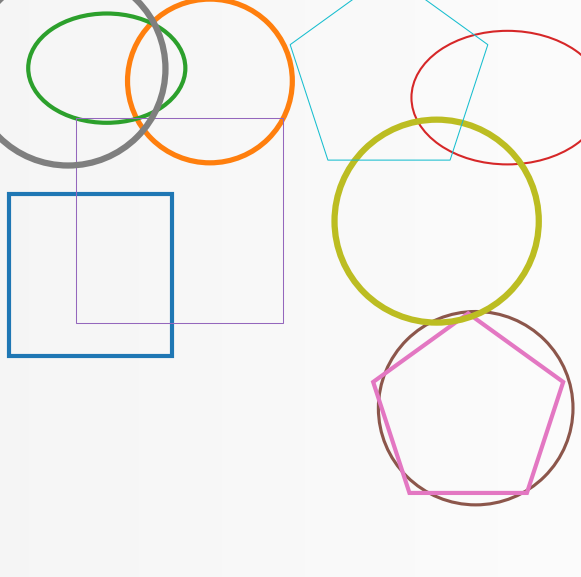[{"shape": "square", "thickness": 2, "radius": 0.7, "center": [0.155, 0.523]}, {"shape": "circle", "thickness": 2.5, "radius": 0.71, "center": [0.361, 0.859]}, {"shape": "oval", "thickness": 2, "radius": 0.68, "center": [0.184, 0.881]}, {"shape": "oval", "thickness": 1, "radius": 0.83, "center": [0.873, 0.83]}, {"shape": "square", "thickness": 0.5, "radius": 0.89, "center": [0.309, 0.618]}, {"shape": "circle", "thickness": 1.5, "radius": 0.84, "center": [0.818, 0.292]}, {"shape": "pentagon", "thickness": 2, "radius": 0.86, "center": [0.805, 0.285]}, {"shape": "circle", "thickness": 3, "radius": 0.84, "center": [0.117, 0.88]}, {"shape": "circle", "thickness": 3, "radius": 0.88, "center": [0.751, 0.616]}, {"shape": "pentagon", "thickness": 0.5, "radius": 0.89, "center": [0.669, 0.867]}]